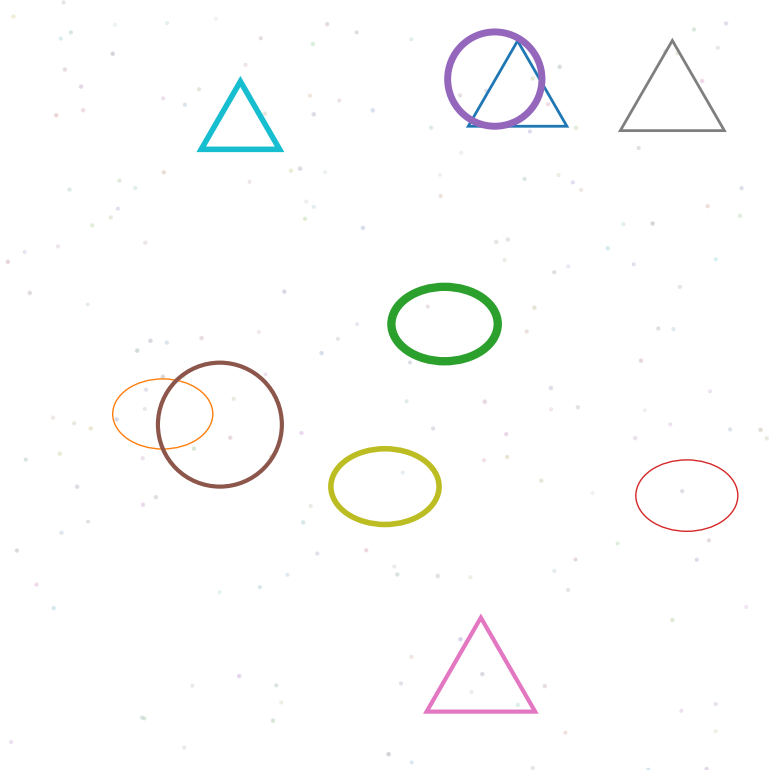[{"shape": "triangle", "thickness": 1, "radius": 0.37, "center": [0.672, 0.873]}, {"shape": "oval", "thickness": 0.5, "radius": 0.33, "center": [0.211, 0.462]}, {"shape": "oval", "thickness": 3, "radius": 0.35, "center": [0.577, 0.579]}, {"shape": "oval", "thickness": 0.5, "radius": 0.33, "center": [0.892, 0.356]}, {"shape": "circle", "thickness": 2.5, "radius": 0.31, "center": [0.643, 0.897]}, {"shape": "circle", "thickness": 1.5, "radius": 0.4, "center": [0.286, 0.449]}, {"shape": "triangle", "thickness": 1.5, "radius": 0.41, "center": [0.625, 0.117]}, {"shape": "triangle", "thickness": 1, "radius": 0.39, "center": [0.873, 0.869]}, {"shape": "oval", "thickness": 2, "radius": 0.35, "center": [0.5, 0.368]}, {"shape": "triangle", "thickness": 2, "radius": 0.29, "center": [0.312, 0.835]}]